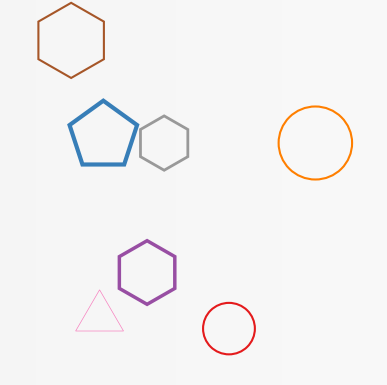[{"shape": "circle", "thickness": 1.5, "radius": 0.33, "center": [0.591, 0.146]}, {"shape": "pentagon", "thickness": 3, "radius": 0.46, "center": [0.267, 0.647]}, {"shape": "hexagon", "thickness": 2.5, "radius": 0.41, "center": [0.38, 0.292]}, {"shape": "circle", "thickness": 1.5, "radius": 0.47, "center": [0.814, 0.629]}, {"shape": "hexagon", "thickness": 1.5, "radius": 0.49, "center": [0.184, 0.895]}, {"shape": "triangle", "thickness": 0.5, "radius": 0.36, "center": [0.257, 0.176]}, {"shape": "hexagon", "thickness": 2, "radius": 0.35, "center": [0.424, 0.628]}]